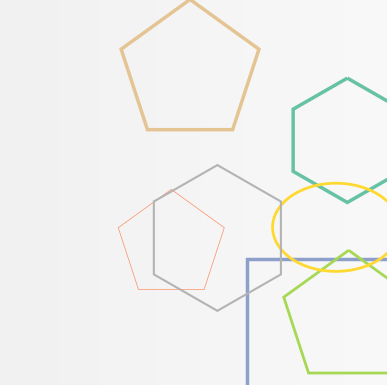[{"shape": "hexagon", "thickness": 2.5, "radius": 0.81, "center": [0.896, 0.636]}, {"shape": "pentagon", "thickness": 0.5, "radius": 0.72, "center": [0.442, 0.364]}, {"shape": "square", "thickness": 2.5, "radius": 0.96, "center": [0.829, 0.136]}, {"shape": "pentagon", "thickness": 2, "radius": 0.88, "center": [0.9, 0.174]}, {"shape": "oval", "thickness": 2, "radius": 0.82, "center": [0.867, 0.41]}, {"shape": "pentagon", "thickness": 2.5, "radius": 0.93, "center": [0.49, 0.814]}, {"shape": "hexagon", "thickness": 1.5, "radius": 0.95, "center": [0.561, 0.382]}]